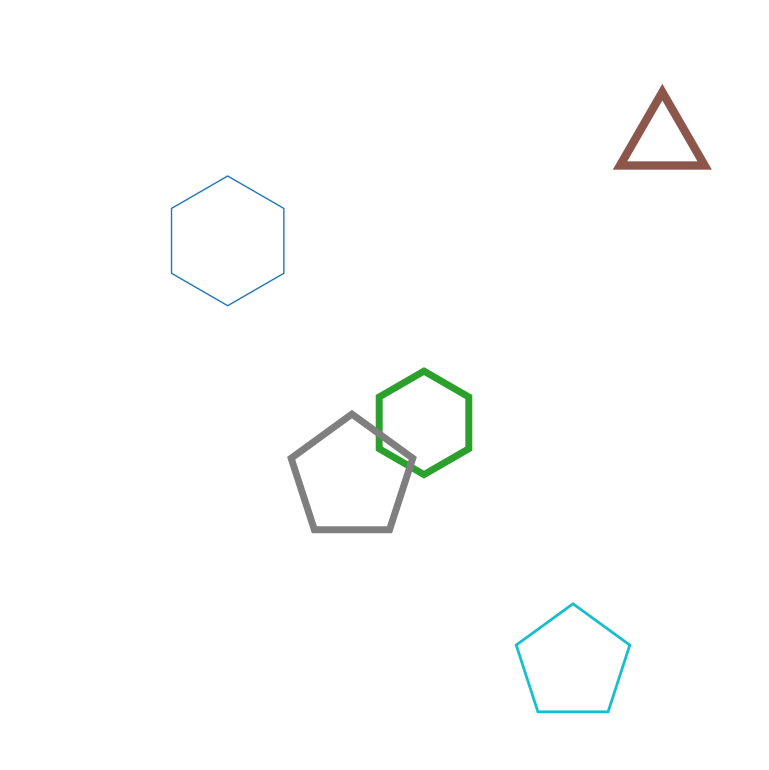[{"shape": "hexagon", "thickness": 0.5, "radius": 0.42, "center": [0.296, 0.687]}, {"shape": "hexagon", "thickness": 2.5, "radius": 0.34, "center": [0.551, 0.451]}, {"shape": "triangle", "thickness": 3, "radius": 0.32, "center": [0.86, 0.817]}, {"shape": "pentagon", "thickness": 2.5, "radius": 0.42, "center": [0.457, 0.379]}, {"shape": "pentagon", "thickness": 1, "radius": 0.39, "center": [0.744, 0.138]}]